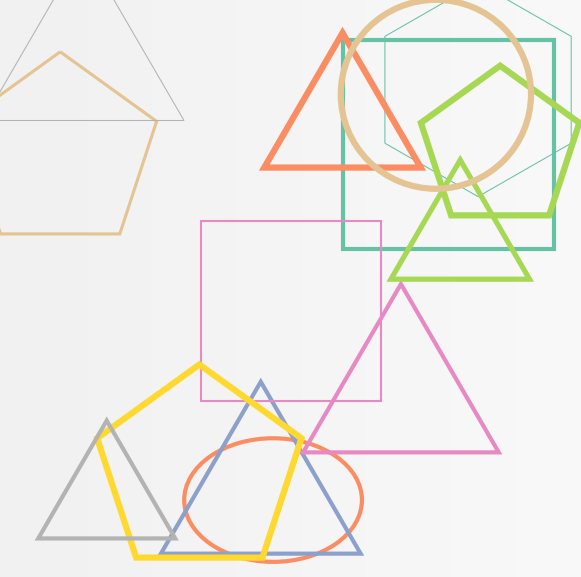[{"shape": "hexagon", "thickness": 0.5, "radius": 0.93, "center": [0.822, 0.844]}, {"shape": "square", "thickness": 2, "radius": 0.91, "center": [0.772, 0.749]}, {"shape": "triangle", "thickness": 3, "radius": 0.78, "center": [0.589, 0.787]}, {"shape": "oval", "thickness": 2, "radius": 0.76, "center": [0.47, 0.133]}, {"shape": "triangle", "thickness": 2, "radius": 0.99, "center": [0.449, 0.14]}, {"shape": "triangle", "thickness": 2, "radius": 0.97, "center": [0.69, 0.313]}, {"shape": "square", "thickness": 1, "radius": 0.78, "center": [0.501, 0.461]}, {"shape": "pentagon", "thickness": 3, "radius": 0.72, "center": [0.86, 0.742]}, {"shape": "triangle", "thickness": 2.5, "radius": 0.69, "center": [0.792, 0.585]}, {"shape": "pentagon", "thickness": 3, "radius": 0.92, "center": [0.343, 0.183]}, {"shape": "pentagon", "thickness": 1.5, "radius": 0.87, "center": [0.104, 0.735]}, {"shape": "circle", "thickness": 3, "radius": 0.82, "center": [0.75, 0.836]}, {"shape": "triangle", "thickness": 0.5, "radius": 1.0, "center": [0.144, 0.89]}, {"shape": "triangle", "thickness": 2, "radius": 0.68, "center": [0.184, 0.135]}]